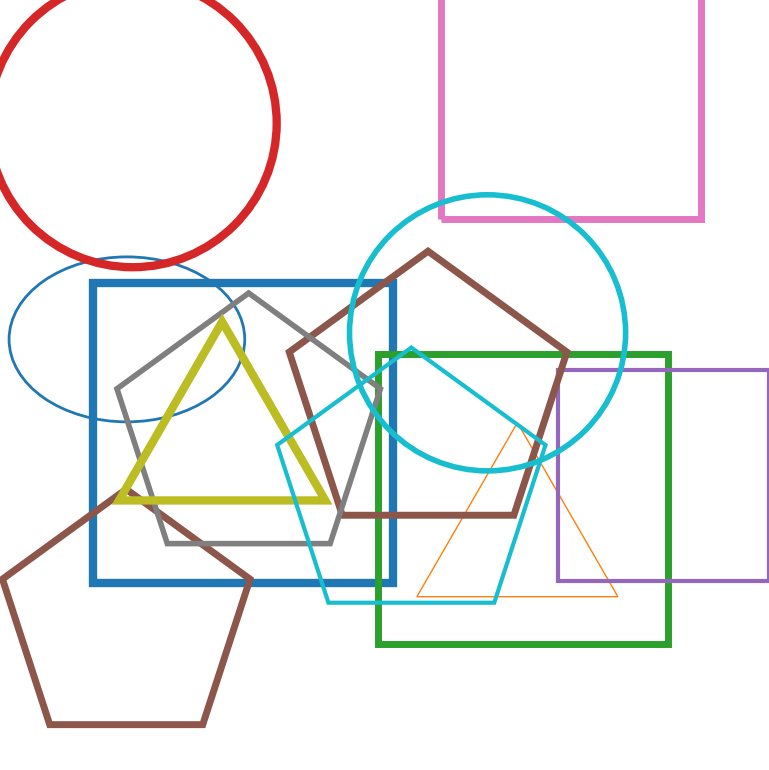[{"shape": "square", "thickness": 3, "radius": 0.97, "center": [0.316, 0.438]}, {"shape": "oval", "thickness": 1, "radius": 0.77, "center": [0.165, 0.559]}, {"shape": "triangle", "thickness": 0.5, "radius": 0.75, "center": [0.672, 0.3]}, {"shape": "square", "thickness": 2.5, "radius": 0.94, "center": [0.679, 0.352]}, {"shape": "circle", "thickness": 3, "radius": 0.94, "center": [0.172, 0.84]}, {"shape": "square", "thickness": 1.5, "radius": 0.68, "center": [0.862, 0.382]}, {"shape": "pentagon", "thickness": 2.5, "radius": 0.95, "center": [0.556, 0.484]}, {"shape": "pentagon", "thickness": 2.5, "radius": 0.85, "center": [0.164, 0.196]}, {"shape": "square", "thickness": 2.5, "radius": 0.85, "center": [0.742, 0.885]}, {"shape": "pentagon", "thickness": 2, "radius": 0.9, "center": [0.323, 0.44]}, {"shape": "triangle", "thickness": 3, "radius": 0.77, "center": [0.289, 0.427]}, {"shape": "circle", "thickness": 2, "radius": 0.9, "center": [0.633, 0.568]}, {"shape": "pentagon", "thickness": 1.5, "radius": 0.92, "center": [0.534, 0.365]}]